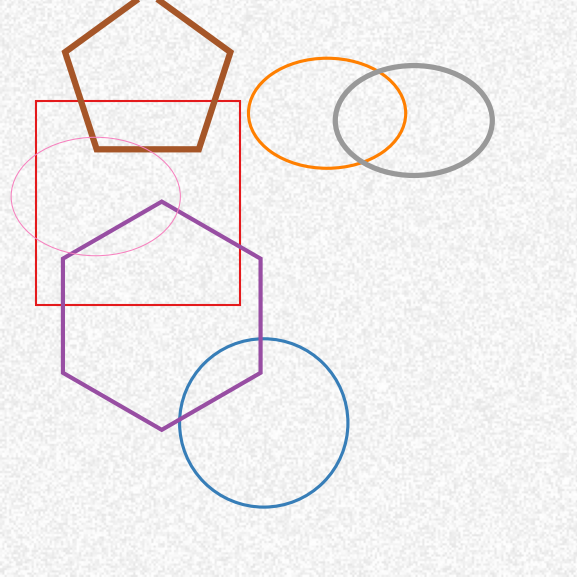[{"shape": "square", "thickness": 1, "radius": 0.88, "center": [0.24, 0.647]}, {"shape": "circle", "thickness": 1.5, "radius": 0.73, "center": [0.457, 0.267]}, {"shape": "hexagon", "thickness": 2, "radius": 0.99, "center": [0.28, 0.452]}, {"shape": "oval", "thickness": 1.5, "radius": 0.68, "center": [0.566, 0.803]}, {"shape": "pentagon", "thickness": 3, "radius": 0.75, "center": [0.256, 0.862]}, {"shape": "oval", "thickness": 0.5, "radius": 0.73, "center": [0.166, 0.659]}, {"shape": "oval", "thickness": 2.5, "radius": 0.68, "center": [0.717, 0.79]}]